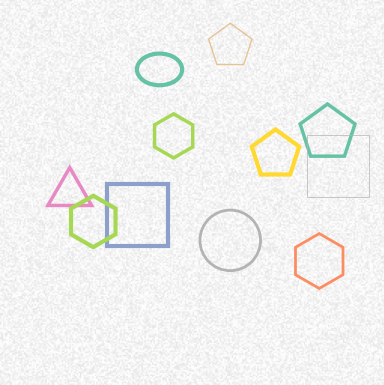[{"shape": "oval", "thickness": 3, "radius": 0.29, "center": [0.414, 0.82]}, {"shape": "pentagon", "thickness": 2.5, "radius": 0.37, "center": [0.851, 0.655]}, {"shape": "hexagon", "thickness": 2, "radius": 0.36, "center": [0.829, 0.322]}, {"shape": "square", "thickness": 3, "radius": 0.4, "center": [0.357, 0.441]}, {"shape": "triangle", "thickness": 2.5, "radius": 0.33, "center": [0.181, 0.499]}, {"shape": "hexagon", "thickness": 2.5, "radius": 0.29, "center": [0.451, 0.647]}, {"shape": "hexagon", "thickness": 3, "radius": 0.33, "center": [0.242, 0.425]}, {"shape": "pentagon", "thickness": 3, "radius": 0.32, "center": [0.716, 0.599]}, {"shape": "pentagon", "thickness": 1, "radius": 0.3, "center": [0.598, 0.88]}, {"shape": "circle", "thickness": 2, "radius": 0.39, "center": [0.598, 0.376]}, {"shape": "square", "thickness": 0.5, "radius": 0.4, "center": [0.878, 0.569]}]